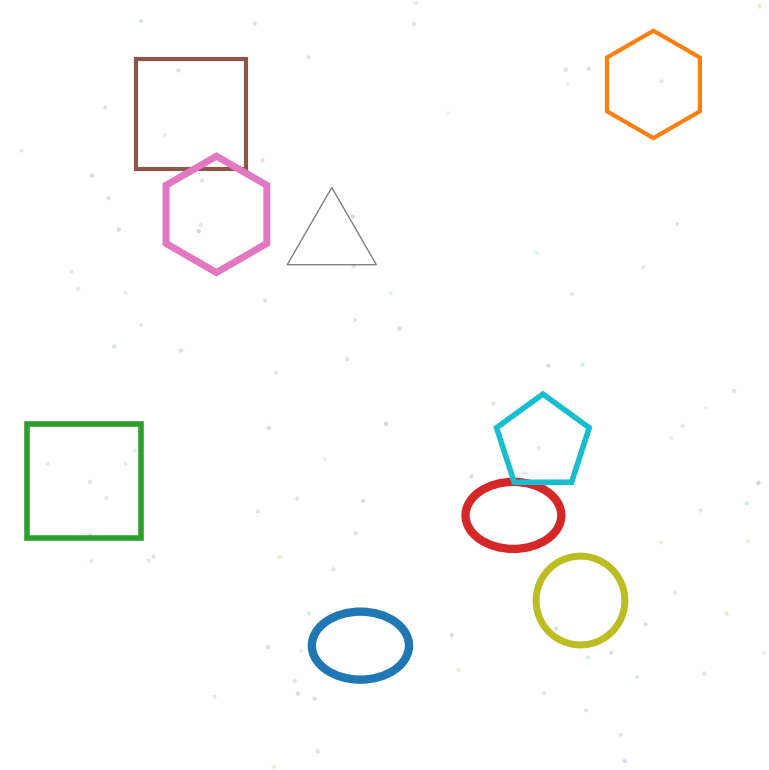[{"shape": "oval", "thickness": 3, "radius": 0.32, "center": [0.468, 0.162]}, {"shape": "hexagon", "thickness": 1.5, "radius": 0.35, "center": [0.849, 0.89]}, {"shape": "square", "thickness": 2, "radius": 0.37, "center": [0.11, 0.375]}, {"shape": "oval", "thickness": 3, "radius": 0.31, "center": [0.667, 0.331]}, {"shape": "square", "thickness": 1.5, "radius": 0.35, "center": [0.248, 0.852]}, {"shape": "hexagon", "thickness": 2.5, "radius": 0.38, "center": [0.281, 0.722]}, {"shape": "triangle", "thickness": 0.5, "radius": 0.33, "center": [0.431, 0.69]}, {"shape": "circle", "thickness": 2.5, "radius": 0.29, "center": [0.754, 0.22]}, {"shape": "pentagon", "thickness": 2, "radius": 0.32, "center": [0.705, 0.425]}]